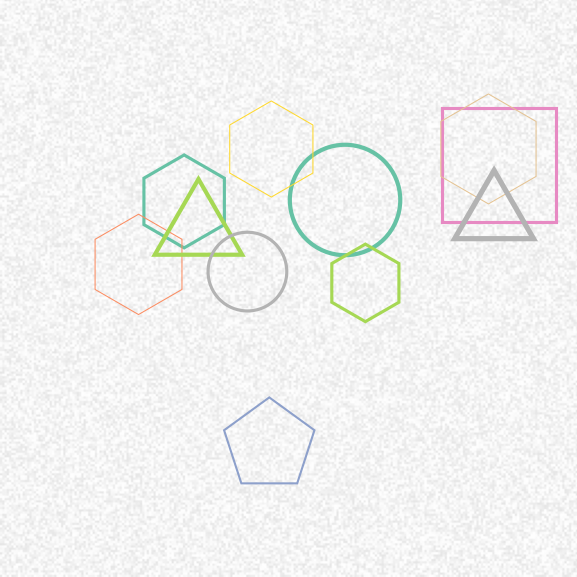[{"shape": "hexagon", "thickness": 1.5, "radius": 0.4, "center": [0.319, 0.65]}, {"shape": "circle", "thickness": 2, "radius": 0.48, "center": [0.597, 0.653]}, {"shape": "hexagon", "thickness": 0.5, "radius": 0.43, "center": [0.24, 0.541]}, {"shape": "pentagon", "thickness": 1, "radius": 0.41, "center": [0.466, 0.229]}, {"shape": "square", "thickness": 1.5, "radius": 0.49, "center": [0.865, 0.713]}, {"shape": "hexagon", "thickness": 1.5, "radius": 0.34, "center": [0.633, 0.509]}, {"shape": "triangle", "thickness": 2, "radius": 0.44, "center": [0.344, 0.602]}, {"shape": "hexagon", "thickness": 0.5, "radius": 0.42, "center": [0.47, 0.741]}, {"shape": "hexagon", "thickness": 0.5, "radius": 0.48, "center": [0.846, 0.741]}, {"shape": "circle", "thickness": 1.5, "radius": 0.34, "center": [0.428, 0.529]}, {"shape": "triangle", "thickness": 2.5, "radius": 0.39, "center": [0.856, 0.625]}]